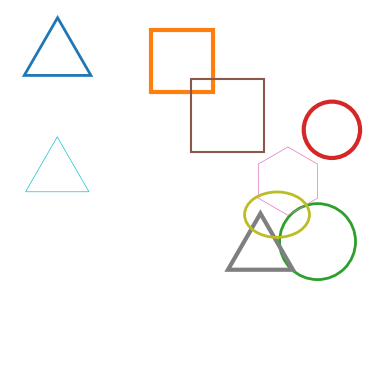[{"shape": "triangle", "thickness": 2, "radius": 0.5, "center": [0.15, 0.854]}, {"shape": "square", "thickness": 3, "radius": 0.4, "center": [0.473, 0.842]}, {"shape": "circle", "thickness": 2, "radius": 0.49, "center": [0.825, 0.372]}, {"shape": "circle", "thickness": 3, "radius": 0.37, "center": [0.862, 0.663]}, {"shape": "square", "thickness": 1.5, "radius": 0.47, "center": [0.592, 0.7]}, {"shape": "hexagon", "thickness": 0.5, "radius": 0.44, "center": [0.748, 0.53]}, {"shape": "triangle", "thickness": 3, "radius": 0.49, "center": [0.676, 0.348]}, {"shape": "oval", "thickness": 2, "radius": 0.42, "center": [0.719, 0.442]}, {"shape": "triangle", "thickness": 0.5, "radius": 0.48, "center": [0.149, 0.549]}]